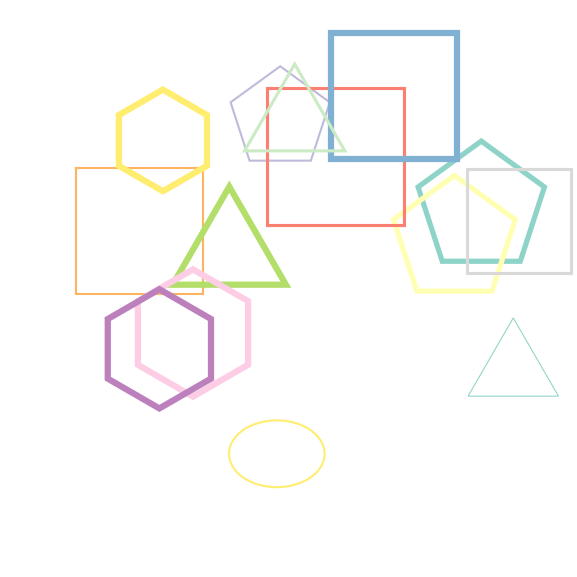[{"shape": "triangle", "thickness": 0.5, "radius": 0.45, "center": [0.889, 0.358]}, {"shape": "pentagon", "thickness": 2.5, "radius": 0.58, "center": [0.833, 0.64]}, {"shape": "pentagon", "thickness": 2.5, "radius": 0.55, "center": [0.787, 0.585]}, {"shape": "pentagon", "thickness": 1, "radius": 0.45, "center": [0.485, 0.794]}, {"shape": "square", "thickness": 1.5, "radius": 0.59, "center": [0.581, 0.729]}, {"shape": "square", "thickness": 3, "radius": 0.54, "center": [0.682, 0.833]}, {"shape": "square", "thickness": 1, "radius": 0.55, "center": [0.242, 0.599]}, {"shape": "triangle", "thickness": 3, "radius": 0.57, "center": [0.397, 0.563]}, {"shape": "hexagon", "thickness": 3, "radius": 0.55, "center": [0.334, 0.423]}, {"shape": "square", "thickness": 1.5, "radius": 0.45, "center": [0.899, 0.617]}, {"shape": "hexagon", "thickness": 3, "radius": 0.52, "center": [0.276, 0.395]}, {"shape": "triangle", "thickness": 1.5, "radius": 0.5, "center": [0.51, 0.788]}, {"shape": "hexagon", "thickness": 3, "radius": 0.44, "center": [0.282, 0.756]}, {"shape": "oval", "thickness": 1, "radius": 0.41, "center": [0.479, 0.213]}]